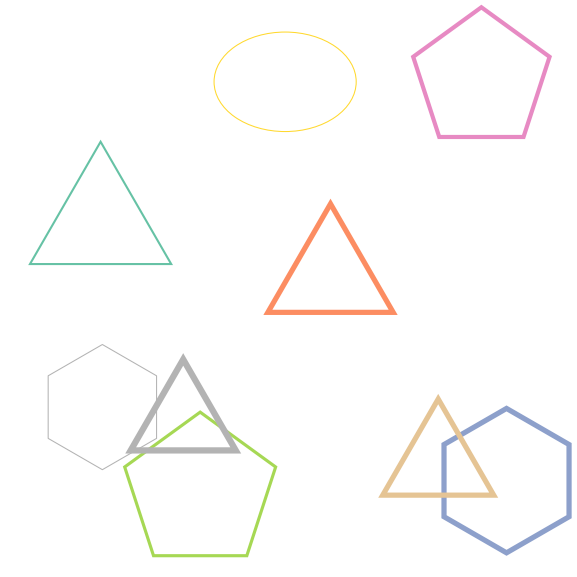[{"shape": "triangle", "thickness": 1, "radius": 0.71, "center": [0.174, 0.612]}, {"shape": "triangle", "thickness": 2.5, "radius": 0.63, "center": [0.572, 0.521]}, {"shape": "hexagon", "thickness": 2.5, "radius": 0.63, "center": [0.877, 0.167]}, {"shape": "pentagon", "thickness": 2, "radius": 0.62, "center": [0.834, 0.862]}, {"shape": "pentagon", "thickness": 1.5, "radius": 0.69, "center": [0.347, 0.148]}, {"shape": "oval", "thickness": 0.5, "radius": 0.62, "center": [0.494, 0.857]}, {"shape": "triangle", "thickness": 2.5, "radius": 0.55, "center": [0.759, 0.197]}, {"shape": "triangle", "thickness": 3, "radius": 0.53, "center": [0.317, 0.272]}, {"shape": "hexagon", "thickness": 0.5, "radius": 0.54, "center": [0.177, 0.294]}]